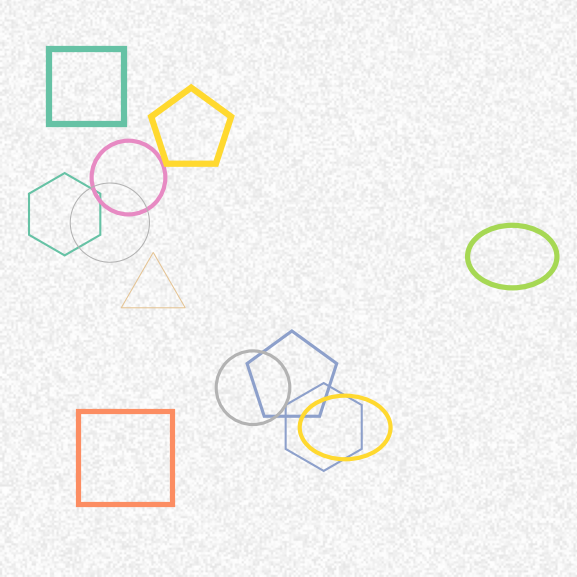[{"shape": "square", "thickness": 3, "radius": 0.32, "center": [0.15, 0.849]}, {"shape": "hexagon", "thickness": 1, "radius": 0.36, "center": [0.112, 0.628]}, {"shape": "square", "thickness": 2.5, "radius": 0.41, "center": [0.216, 0.207]}, {"shape": "hexagon", "thickness": 1, "radius": 0.38, "center": [0.561, 0.26]}, {"shape": "pentagon", "thickness": 1.5, "radius": 0.41, "center": [0.505, 0.344]}, {"shape": "circle", "thickness": 2, "radius": 0.32, "center": [0.222, 0.692]}, {"shape": "oval", "thickness": 2.5, "radius": 0.39, "center": [0.887, 0.555]}, {"shape": "pentagon", "thickness": 3, "radius": 0.36, "center": [0.331, 0.775]}, {"shape": "oval", "thickness": 2, "radius": 0.39, "center": [0.598, 0.259]}, {"shape": "triangle", "thickness": 0.5, "radius": 0.32, "center": [0.265, 0.498]}, {"shape": "circle", "thickness": 0.5, "radius": 0.34, "center": [0.19, 0.614]}, {"shape": "circle", "thickness": 1.5, "radius": 0.32, "center": [0.438, 0.328]}]